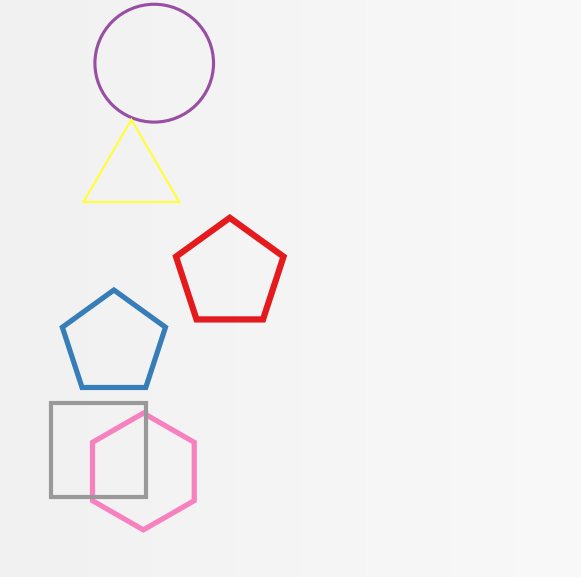[{"shape": "pentagon", "thickness": 3, "radius": 0.49, "center": [0.395, 0.525]}, {"shape": "pentagon", "thickness": 2.5, "radius": 0.47, "center": [0.196, 0.404]}, {"shape": "circle", "thickness": 1.5, "radius": 0.51, "center": [0.265, 0.89]}, {"shape": "triangle", "thickness": 1, "radius": 0.48, "center": [0.226, 0.697]}, {"shape": "hexagon", "thickness": 2.5, "radius": 0.51, "center": [0.247, 0.183]}, {"shape": "square", "thickness": 2, "radius": 0.41, "center": [0.169, 0.22]}]